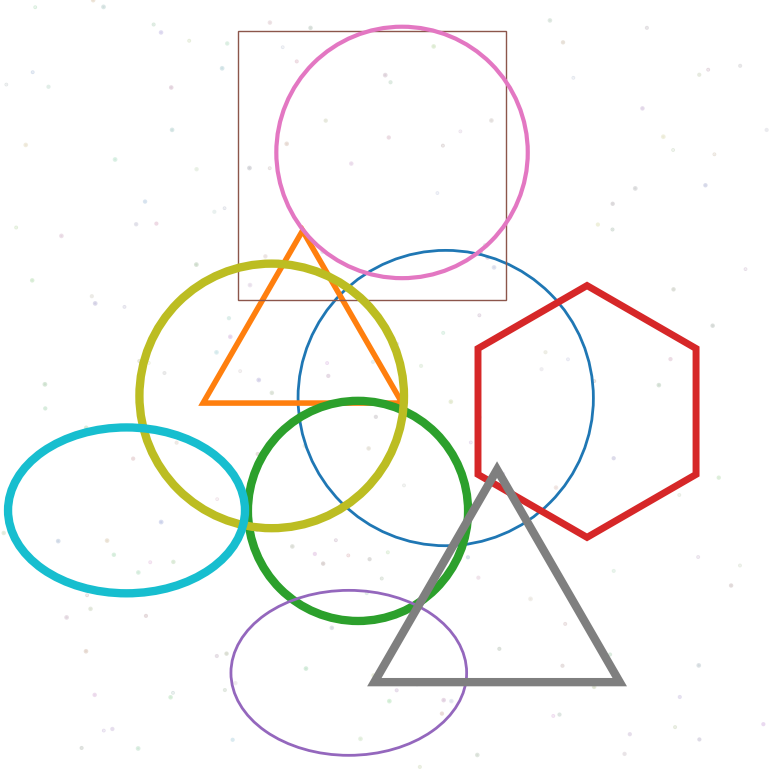[{"shape": "circle", "thickness": 1, "radius": 0.96, "center": [0.579, 0.483]}, {"shape": "triangle", "thickness": 2, "radius": 0.75, "center": [0.393, 0.551]}, {"shape": "circle", "thickness": 3, "radius": 0.71, "center": [0.465, 0.336]}, {"shape": "hexagon", "thickness": 2.5, "radius": 0.82, "center": [0.762, 0.466]}, {"shape": "oval", "thickness": 1, "radius": 0.77, "center": [0.453, 0.126]}, {"shape": "square", "thickness": 0.5, "radius": 0.87, "center": [0.483, 0.785]}, {"shape": "circle", "thickness": 1.5, "radius": 0.82, "center": [0.522, 0.802]}, {"shape": "triangle", "thickness": 3, "radius": 0.92, "center": [0.646, 0.206]}, {"shape": "circle", "thickness": 3, "radius": 0.86, "center": [0.353, 0.486]}, {"shape": "oval", "thickness": 3, "radius": 0.77, "center": [0.164, 0.337]}]